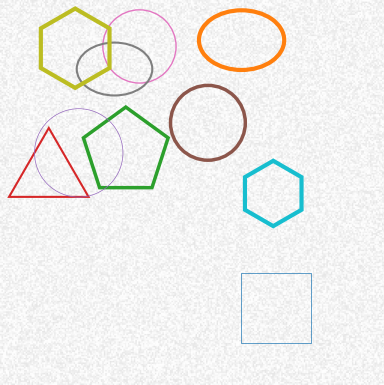[{"shape": "square", "thickness": 0.5, "radius": 0.46, "center": [0.718, 0.199]}, {"shape": "oval", "thickness": 3, "radius": 0.55, "center": [0.627, 0.896]}, {"shape": "pentagon", "thickness": 2.5, "radius": 0.58, "center": [0.327, 0.606]}, {"shape": "triangle", "thickness": 1.5, "radius": 0.6, "center": [0.127, 0.548]}, {"shape": "circle", "thickness": 0.5, "radius": 0.57, "center": [0.205, 0.603]}, {"shape": "circle", "thickness": 2.5, "radius": 0.49, "center": [0.54, 0.681]}, {"shape": "circle", "thickness": 1, "radius": 0.48, "center": [0.362, 0.879]}, {"shape": "oval", "thickness": 1.5, "radius": 0.49, "center": [0.297, 0.821]}, {"shape": "hexagon", "thickness": 3, "radius": 0.51, "center": [0.195, 0.875]}, {"shape": "hexagon", "thickness": 3, "radius": 0.42, "center": [0.71, 0.498]}]